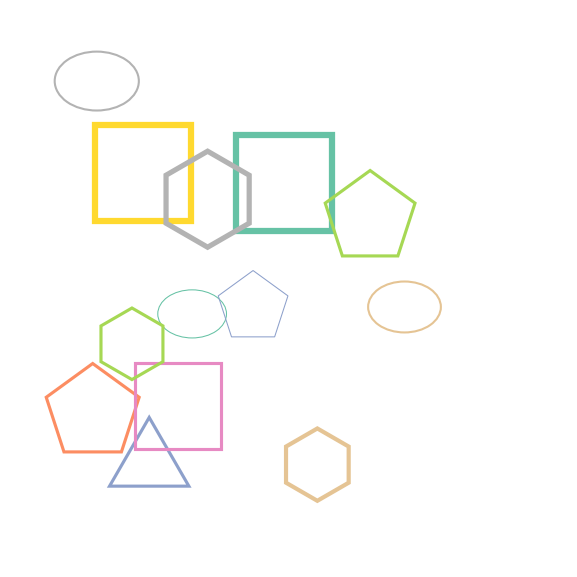[{"shape": "oval", "thickness": 0.5, "radius": 0.3, "center": [0.333, 0.456]}, {"shape": "square", "thickness": 3, "radius": 0.41, "center": [0.492, 0.682]}, {"shape": "pentagon", "thickness": 1.5, "radius": 0.42, "center": [0.161, 0.285]}, {"shape": "triangle", "thickness": 1.5, "radius": 0.4, "center": [0.258, 0.197]}, {"shape": "pentagon", "thickness": 0.5, "radius": 0.32, "center": [0.438, 0.467]}, {"shape": "square", "thickness": 1.5, "radius": 0.37, "center": [0.308, 0.295]}, {"shape": "hexagon", "thickness": 1.5, "radius": 0.31, "center": [0.229, 0.404]}, {"shape": "pentagon", "thickness": 1.5, "radius": 0.41, "center": [0.641, 0.622]}, {"shape": "square", "thickness": 3, "radius": 0.42, "center": [0.248, 0.699]}, {"shape": "oval", "thickness": 1, "radius": 0.31, "center": [0.7, 0.468]}, {"shape": "hexagon", "thickness": 2, "radius": 0.31, "center": [0.55, 0.195]}, {"shape": "hexagon", "thickness": 2.5, "radius": 0.42, "center": [0.36, 0.654]}, {"shape": "oval", "thickness": 1, "radius": 0.36, "center": [0.168, 0.859]}]